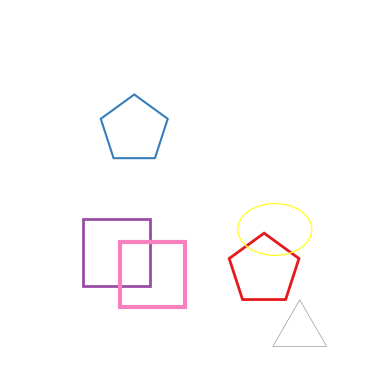[{"shape": "pentagon", "thickness": 2, "radius": 0.48, "center": [0.686, 0.299]}, {"shape": "pentagon", "thickness": 1.5, "radius": 0.46, "center": [0.349, 0.663]}, {"shape": "square", "thickness": 2, "radius": 0.43, "center": [0.303, 0.345]}, {"shape": "oval", "thickness": 1, "radius": 0.48, "center": [0.714, 0.404]}, {"shape": "square", "thickness": 3, "radius": 0.42, "center": [0.396, 0.287]}, {"shape": "triangle", "thickness": 0.5, "radius": 0.4, "center": [0.779, 0.141]}]